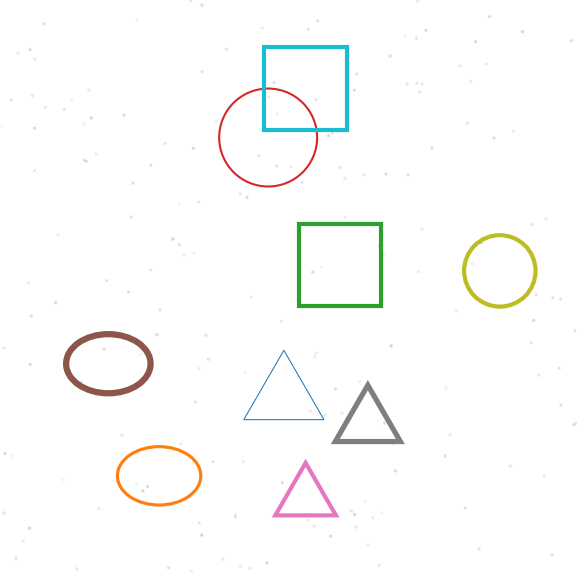[{"shape": "triangle", "thickness": 0.5, "radius": 0.4, "center": [0.492, 0.312]}, {"shape": "oval", "thickness": 1.5, "radius": 0.36, "center": [0.276, 0.175]}, {"shape": "square", "thickness": 2, "radius": 0.36, "center": [0.588, 0.541]}, {"shape": "circle", "thickness": 1, "radius": 0.42, "center": [0.464, 0.761]}, {"shape": "oval", "thickness": 3, "radius": 0.37, "center": [0.188, 0.369]}, {"shape": "triangle", "thickness": 2, "radius": 0.3, "center": [0.529, 0.137]}, {"shape": "triangle", "thickness": 2.5, "radius": 0.33, "center": [0.637, 0.267]}, {"shape": "circle", "thickness": 2, "radius": 0.31, "center": [0.865, 0.53]}, {"shape": "square", "thickness": 2, "radius": 0.36, "center": [0.529, 0.847]}]